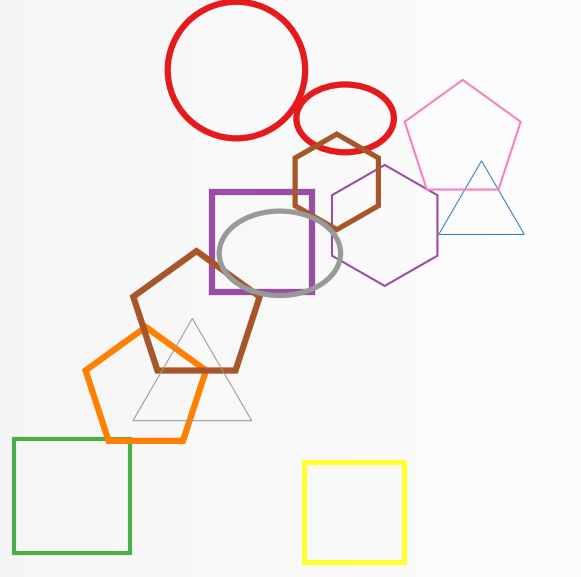[{"shape": "circle", "thickness": 3, "radius": 0.59, "center": [0.407, 0.878]}, {"shape": "oval", "thickness": 3, "radius": 0.42, "center": [0.594, 0.794]}, {"shape": "triangle", "thickness": 0.5, "radius": 0.43, "center": [0.828, 0.636]}, {"shape": "square", "thickness": 2, "radius": 0.5, "center": [0.124, 0.14]}, {"shape": "square", "thickness": 3, "radius": 0.43, "center": [0.45, 0.579]}, {"shape": "hexagon", "thickness": 1, "radius": 0.52, "center": [0.662, 0.609]}, {"shape": "pentagon", "thickness": 3, "radius": 0.54, "center": [0.251, 0.324]}, {"shape": "square", "thickness": 2.5, "radius": 0.43, "center": [0.609, 0.112]}, {"shape": "pentagon", "thickness": 3, "radius": 0.57, "center": [0.338, 0.45]}, {"shape": "hexagon", "thickness": 2.5, "radius": 0.41, "center": [0.579, 0.684]}, {"shape": "pentagon", "thickness": 1, "radius": 0.52, "center": [0.796, 0.756]}, {"shape": "triangle", "thickness": 0.5, "radius": 0.59, "center": [0.331, 0.33]}, {"shape": "oval", "thickness": 2.5, "radius": 0.52, "center": [0.481, 0.56]}]